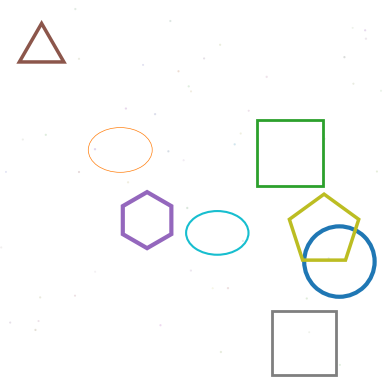[{"shape": "circle", "thickness": 3, "radius": 0.46, "center": [0.882, 0.321]}, {"shape": "oval", "thickness": 0.5, "radius": 0.42, "center": [0.312, 0.611]}, {"shape": "square", "thickness": 2, "radius": 0.43, "center": [0.753, 0.603]}, {"shape": "hexagon", "thickness": 3, "radius": 0.36, "center": [0.382, 0.428]}, {"shape": "triangle", "thickness": 2.5, "radius": 0.33, "center": [0.108, 0.872]}, {"shape": "square", "thickness": 2, "radius": 0.42, "center": [0.79, 0.109]}, {"shape": "pentagon", "thickness": 2.5, "radius": 0.47, "center": [0.842, 0.401]}, {"shape": "oval", "thickness": 1.5, "radius": 0.41, "center": [0.564, 0.395]}]